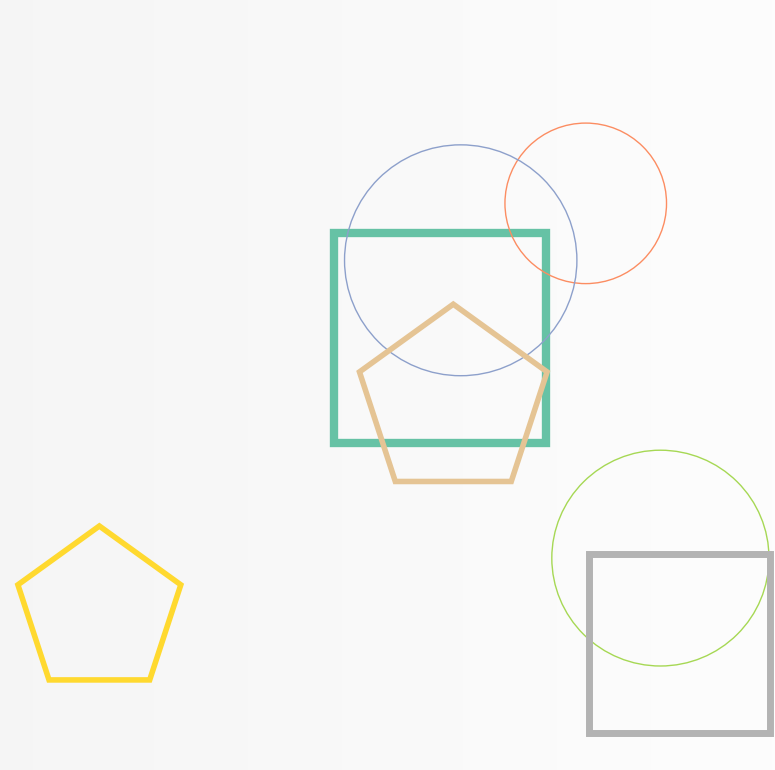[{"shape": "square", "thickness": 3, "radius": 0.68, "center": [0.568, 0.561]}, {"shape": "circle", "thickness": 0.5, "radius": 0.52, "center": [0.756, 0.736]}, {"shape": "circle", "thickness": 0.5, "radius": 0.75, "center": [0.594, 0.662]}, {"shape": "circle", "thickness": 0.5, "radius": 0.7, "center": [0.852, 0.275]}, {"shape": "pentagon", "thickness": 2, "radius": 0.55, "center": [0.128, 0.206]}, {"shape": "pentagon", "thickness": 2, "radius": 0.64, "center": [0.585, 0.478]}, {"shape": "square", "thickness": 2.5, "radius": 0.58, "center": [0.876, 0.164]}]